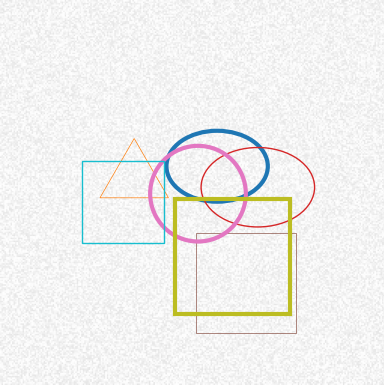[{"shape": "oval", "thickness": 3, "radius": 0.66, "center": [0.564, 0.568]}, {"shape": "triangle", "thickness": 0.5, "radius": 0.51, "center": [0.349, 0.538]}, {"shape": "oval", "thickness": 1, "radius": 0.74, "center": [0.67, 0.514]}, {"shape": "square", "thickness": 0.5, "radius": 0.65, "center": [0.64, 0.266]}, {"shape": "circle", "thickness": 3, "radius": 0.62, "center": [0.514, 0.497]}, {"shape": "square", "thickness": 3, "radius": 0.75, "center": [0.603, 0.335]}, {"shape": "square", "thickness": 1, "radius": 0.53, "center": [0.319, 0.475]}]